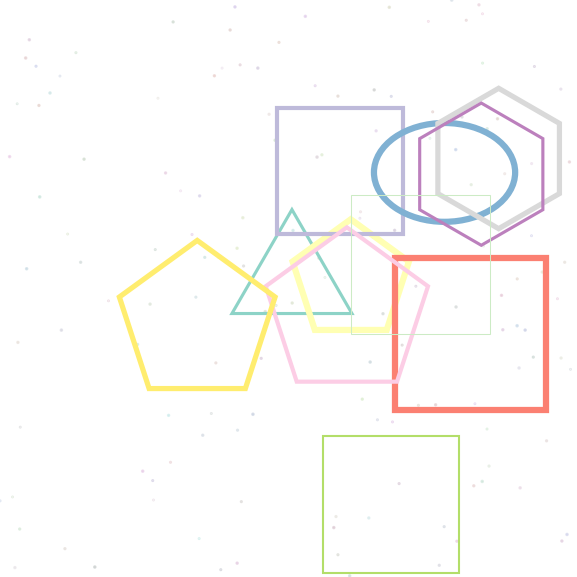[{"shape": "triangle", "thickness": 1.5, "radius": 0.6, "center": [0.506, 0.516]}, {"shape": "pentagon", "thickness": 3, "radius": 0.53, "center": [0.607, 0.513]}, {"shape": "square", "thickness": 2, "radius": 0.54, "center": [0.589, 0.703]}, {"shape": "square", "thickness": 3, "radius": 0.66, "center": [0.814, 0.421]}, {"shape": "oval", "thickness": 3, "radius": 0.61, "center": [0.77, 0.701]}, {"shape": "square", "thickness": 1, "radius": 0.59, "center": [0.677, 0.125]}, {"shape": "pentagon", "thickness": 2, "radius": 0.74, "center": [0.601, 0.458]}, {"shape": "hexagon", "thickness": 2.5, "radius": 0.61, "center": [0.863, 0.725]}, {"shape": "hexagon", "thickness": 1.5, "radius": 0.62, "center": [0.833, 0.698]}, {"shape": "square", "thickness": 0.5, "radius": 0.6, "center": [0.728, 0.542]}, {"shape": "pentagon", "thickness": 2.5, "radius": 0.71, "center": [0.342, 0.441]}]